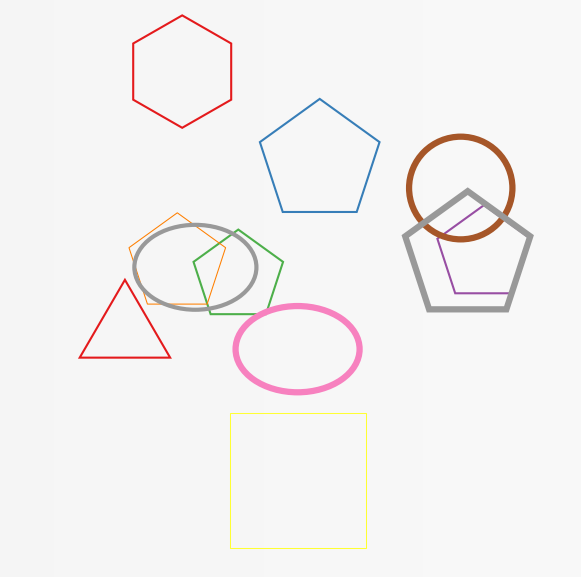[{"shape": "triangle", "thickness": 1, "radius": 0.45, "center": [0.215, 0.425]}, {"shape": "hexagon", "thickness": 1, "radius": 0.49, "center": [0.313, 0.875]}, {"shape": "pentagon", "thickness": 1, "radius": 0.54, "center": [0.55, 0.72]}, {"shape": "pentagon", "thickness": 1, "radius": 0.4, "center": [0.41, 0.521]}, {"shape": "pentagon", "thickness": 1, "radius": 0.42, "center": [0.833, 0.56]}, {"shape": "pentagon", "thickness": 0.5, "radius": 0.44, "center": [0.305, 0.543]}, {"shape": "square", "thickness": 0.5, "radius": 0.58, "center": [0.513, 0.167]}, {"shape": "circle", "thickness": 3, "radius": 0.44, "center": [0.793, 0.674]}, {"shape": "oval", "thickness": 3, "radius": 0.53, "center": [0.512, 0.395]}, {"shape": "oval", "thickness": 2, "radius": 0.53, "center": [0.336, 0.536]}, {"shape": "pentagon", "thickness": 3, "radius": 0.57, "center": [0.805, 0.555]}]